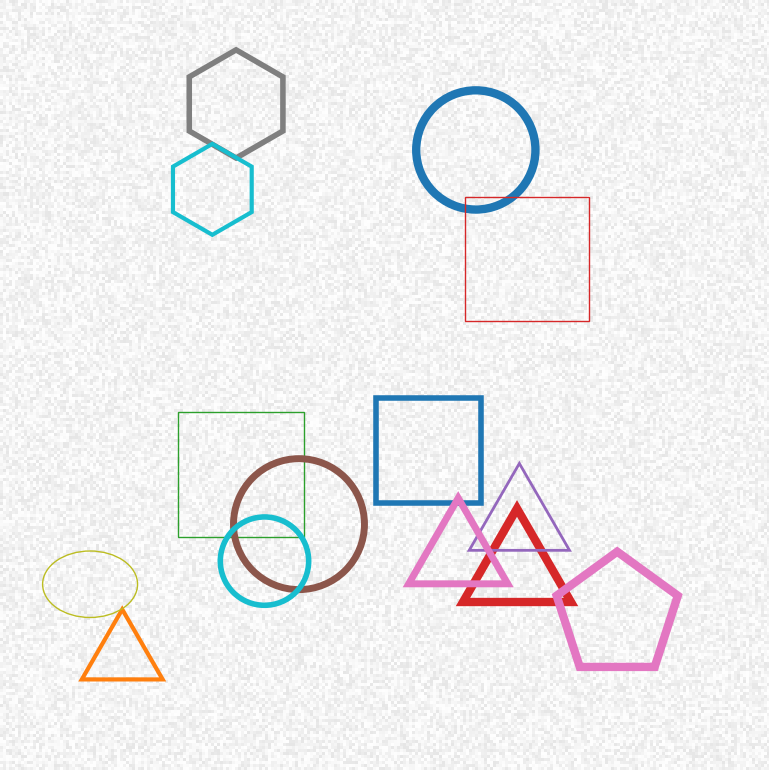[{"shape": "circle", "thickness": 3, "radius": 0.39, "center": [0.618, 0.805]}, {"shape": "square", "thickness": 2, "radius": 0.34, "center": [0.556, 0.415]}, {"shape": "triangle", "thickness": 1.5, "radius": 0.3, "center": [0.159, 0.148]}, {"shape": "square", "thickness": 0.5, "radius": 0.41, "center": [0.313, 0.384]}, {"shape": "triangle", "thickness": 3, "radius": 0.41, "center": [0.671, 0.259]}, {"shape": "square", "thickness": 0.5, "radius": 0.4, "center": [0.685, 0.663]}, {"shape": "triangle", "thickness": 1, "radius": 0.38, "center": [0.674, 0.323]}, {"shape": "circle", "thickness": 2.5, "radius": 0.43, "center": [0.388, 0.319]}, {"shape": "triangle", "thickness": 2.5, "radius": 0.37, "center": [0.595, 0.279]}, {"shape": "pentagon", "thickness": 3, "radius": 0.41, "center": [0.802, 0.201]}, {"shape": "hexagon", "thickness": 2, "radius": 0.35, "center": [0.307, 0.865]}, {"shape": "oval", "thickness": 0.5, "radius": 0.31, "center": [0.117, 0.241]}, {"shape": "hexagon", "thickness": 1.5, "radius": 0.3, "center": [0.276, 0.754]}, {"shape": "circle", "thickness": 2, "radius": 0.29, "center": [0.343, 0.271]}]